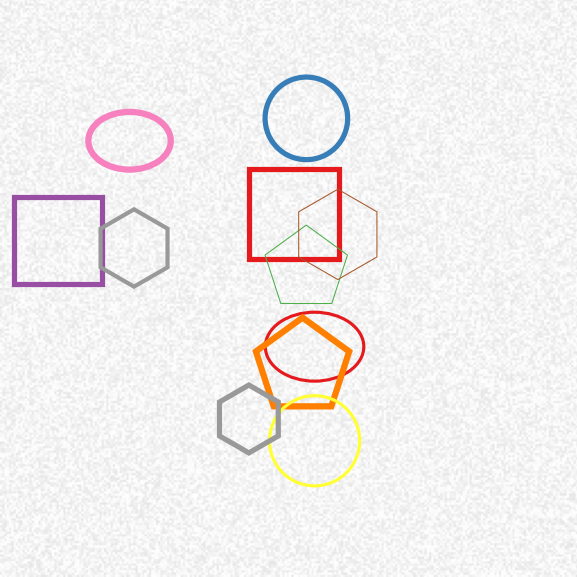[{"shape": "square", "thickness": 2.5, "radius": 0.39, "center": [0.509, 0.629]}, {"shape": "oval", "thickness": 1.5, "radius": 0.43, "center": [0.545, 0.399]}, {"shape": "circle", "thickness": 2.5, "radius": 0.36, "center": [0.531, 0.794]}, {"shape": "pentagon", "thickness": 0.5, "radius": 0.38, "center": [0.53, 0.534]}, {"shape": "square", "thickness": 2.5, "radius": 0.38, "center": [0.1, 0.583]}, {"shape": "pentagon", "thickness": 3, "radius": 0.42, "center": [0.524, 0.364]}, {"shape": "circle", "thickness": 1.5, "radius": 0.39, "center": [0.545, 0.236]}, {"shape": "hexagon", "thickness": 0.5, "radius": 0.39, "center": [0.585, 0.593]}, {"shape": "oval", "thickness": 3, "radius": 0.36, "center": [0.224, 0.755]}, {"shape": "hexagon", "thickness": 2.5, "radius": 0.29, "center": [0.431, 0.274]}, {"shape": "hexagon", "thickness": 2, "radius": 0.33, "center": [0.232, 0.57]}]